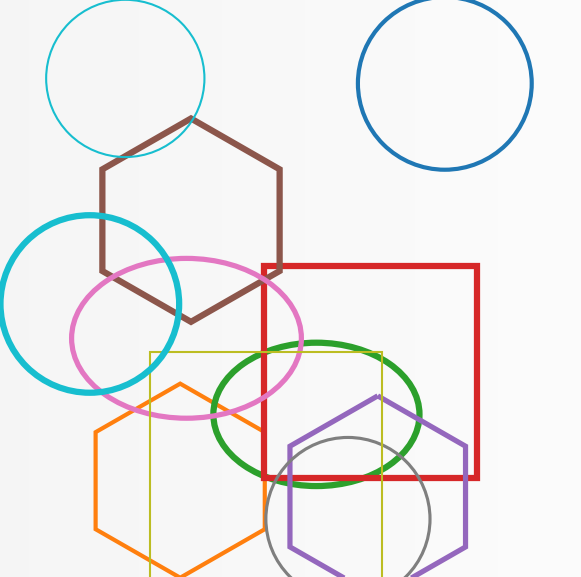[{"shape": "circle", "thickness": 2, "radius": 0.75, "center": [0.765, 0.855]}, {"shape": "hexagon", "thickness": 2, "radius": 0.84, "center": [0.31, 0.167]}, {"shape": "oval", "thickness": 3, "radius": 0.89, "center": [0.544, 0.282]}, {"shape": "square", "thickness": 3, "radius": 0.92, "center": [0.637, 0.354]}, {"shape": "hexagon", "thickness": 2.5, "radius": 0.87, "center": [0.65, 0.139]}, {"shape": "hexagon", "thickness": 3, "radius": 0.88, "center": [0.329, 0.618]}, {"shape": "oval", "thickness": 2.5, "radius": 0.99, "center": [0.321, 0.413]}, {"shape": "circle", "thickness": 1.5, "radius": 0.71, "center": [0.599, 0.1]}, {"shape": "square", "thickness": 1, "radius": 1.0, "center": [0.458, 0.189]}, {"shape": "circle", "thickness": 1, "radius": 0.68, "center": [0.216, 0.863]}, {"shape": "circle", "thickness": 3, "radius": 0.77, "center": [0.155, 0.473]}]